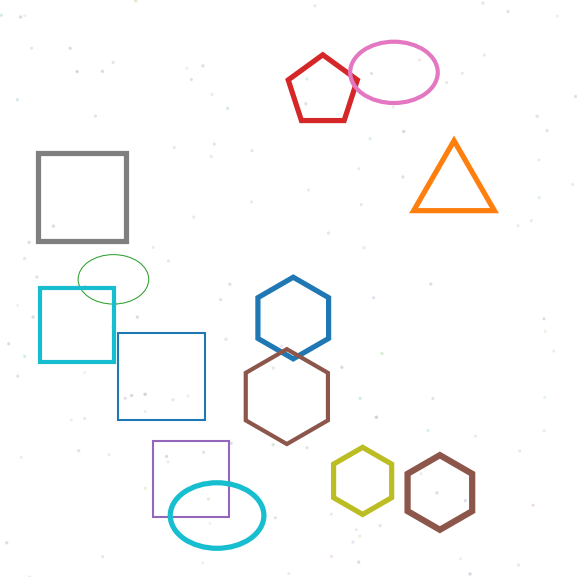[{"shape": "hexagon", "thickness": 2.5, "radius": 0.35, "center": [0.508, 0.448]}, {"shape": "square", "thickness": 1, "radius": 0.38, "center": [0.28, 0.347]}, {"shape": "triangle", "thickness": 2.5, "radius": 0.4, "center": [0.786, 0.675]}, {"shape": "oval", "thickness": 0.5, "radius": 0.31, "center": [0.196, 0.515]}, {"shape": "pentagon", "thickness": 2.5, "radius": 0.31, "center": [0.559, 0.841]}, {"shape": "square", "thickness": 1, "radius": 0.33, "center": [0.331, 0.17]}, {"shape": "hexagon", "thickness": 3, "radius": 0.32, "center": [0.762, 0.146]}, {"shape": "hexagon", "thickness": 2, "radius": 0.41, "center": [0.497, 0.312]}, {"shape": "oval", "thickness": 2, "radius": 0.38, "center": [0.682, 0.874]}, {"shape": "square", "thickness": 2.5, "radius": 0.38, "center": [0.142, 0.658]}, {"shape": "hexagon", "thickness": 2.5, "radius": 0.29, "center": [0.628, 0.166]}, {"shape": "square", "thickness": 2, "radius": 0.32, "center": [0.134, 0.437]}, {"shape": "oval", "thickness": 2.5, "radius": 0.41, "center": [0.376, 0.106]}]